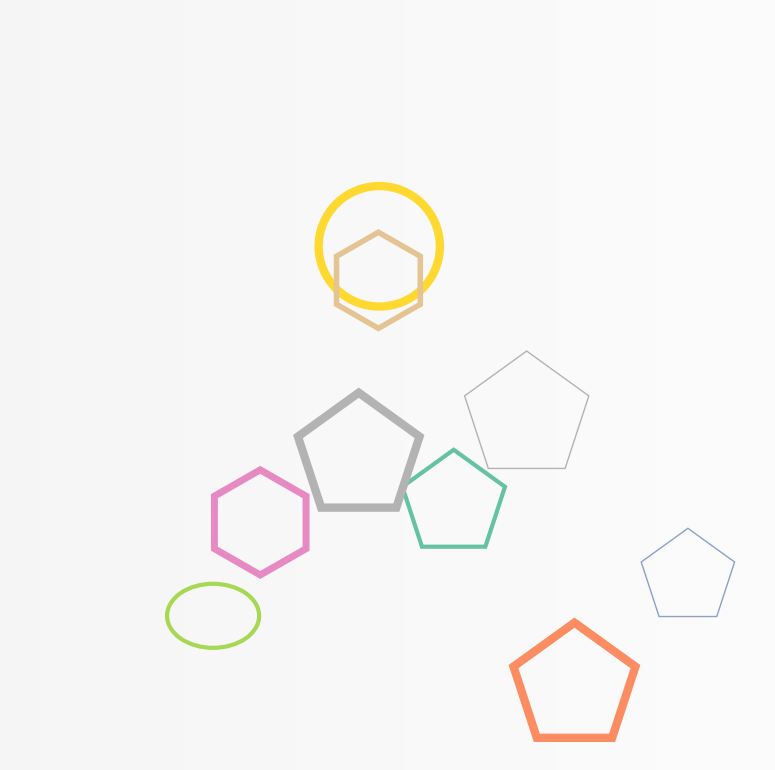[{"shape": "pentagon", "thickness": 1.5, "radius": 0.35, "center": [0.585, 0.346]}, {"shape": "pentagon", "thickness": 3, "radius": 0.41, "center": [0.741, 0.109]}, {"shape": "pentagon", "thickness": 0.5, "radius": 0.32, "center": [0.888, 0.251]}, {"shape": "hexagon", "thickness": 2.5, "radius": 0.34, "center": [0.336, 0.322]}, {"shape": "oval", "thickness": 1.5, "radius": 0.3, "center": [0.275, 0.2]}, {"shape": "circle", "thickness": 3, "radius": 0.39, "center": [0.489, 0.68]}, {"shape": "hexagon", "thickness": 2, "radius": 0.31, "center": [0.488, 0.636]}, {"shape": "pentagon", "thickness": 3, "radius": 0.41, "center": [0.463, 0.408]}, {"shape": "pentagon", "thickness": 0.5, "radius": 0.42, "center": [0.68, 0.46]}]